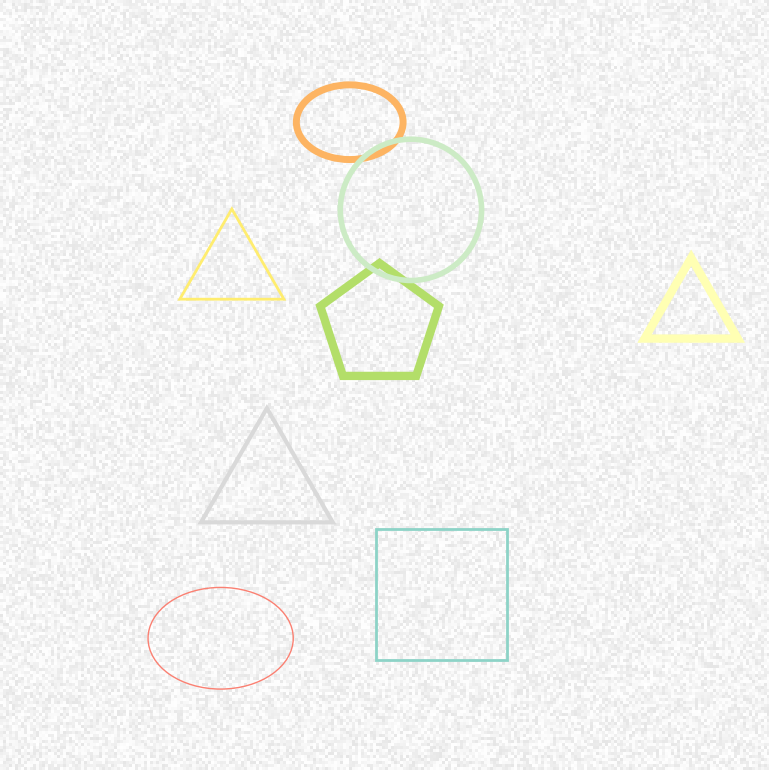[{"shape": "square", "thickness": 1, "radius": 0.43, "center": [0.573, 0.228]}, {"shape": "triangle", "thickness": 3, "radius": 0.35, "center": [0.898, 0.595]}, {"shape": "oval", "thickness": 0.5, "radius": 0.47, "center": [0.287, 0.171]}, {"shape": "oval", "thickness": 2.5, "radius": 0.35, "center": [0.454, 0.841]}, {"shape": "pentagon", "thickness": 3, "radius": 0.4, "center": [0.493, 0.577]}, {"shape": "triangle", "thickness": 1.5, "radius": 0.49, "center": [0.347, 0.371]}, {"shape": "circle", "thickness": 2, "radius": 0.46, "center": [0.534, 0.727]}, {"shape": "triangle", "thickness": 1, "radius": 0.39, "center": [0.301, 0.65]}]